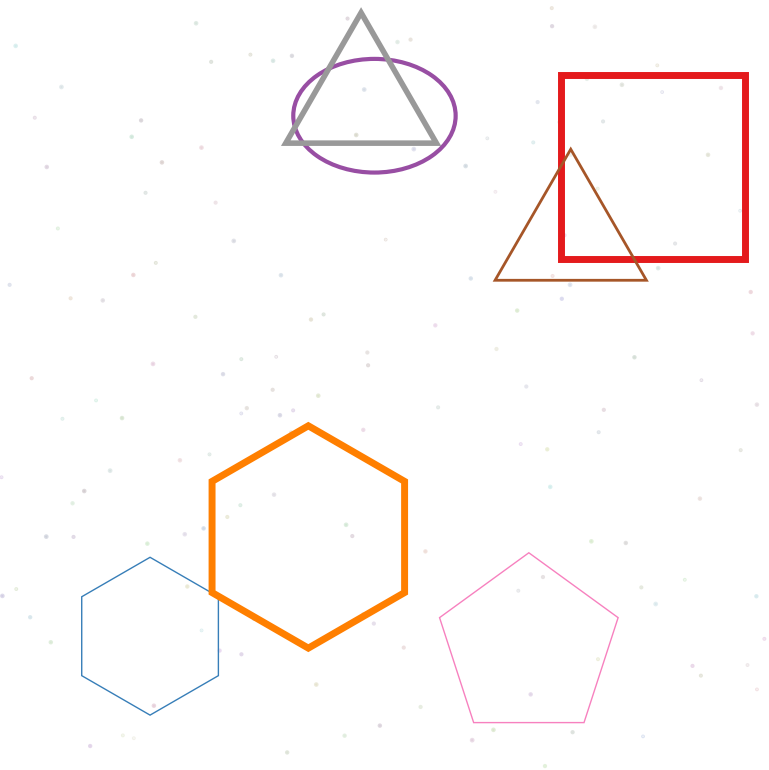[{"shape": "square", "thickness": 2.5, "radius": 0.6, "center": [0.848, 0.783]}, {"shape": "hexagon", "thickness": 0.5, "radius": 0.51, "center": [0.195, 0.174]}, {"shape": "oval", "thickness": 1.5, "radius": 0.53, "center": [0.486, 0.85]}, {"shape": "hexagon", "thickness": 2.5, "radius": 0.72, "center": [0.4, 0.303]}, {"shape": "triangle", "thickness": 1, "radius": 0.57, "center": [0.741, 0.693]}, {"shape": "pentagon", "thickness": 0.5, "radius": 0.61, "center": [0.687, 0.16]}, {"shape": "triangle", "thickness": 2, "radius": 0.56, "center": [0.469, 0.871]}]